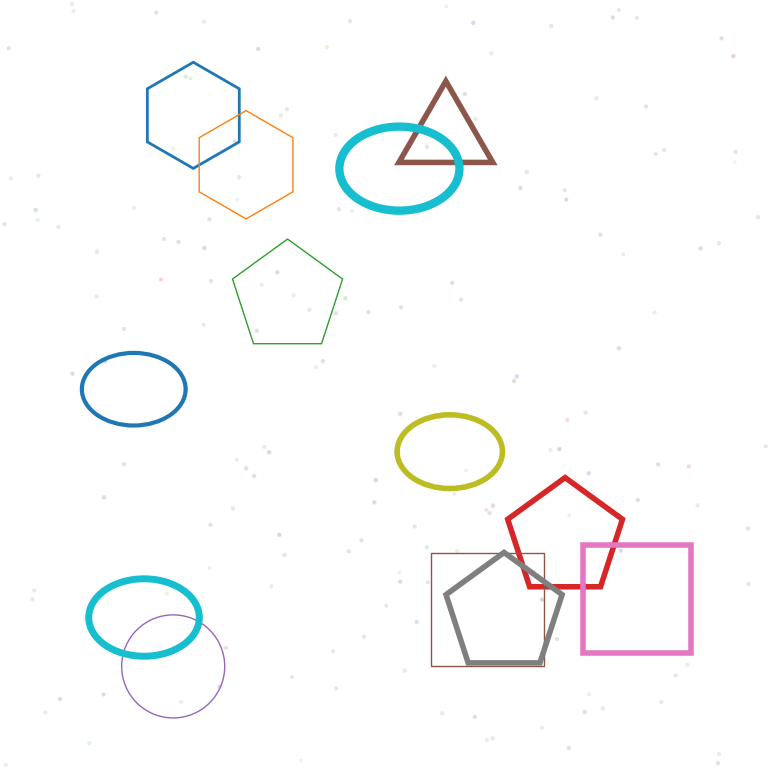[{"shape": "hexagon", "thickness": 1, "radius": 0.34, "center": [0.251, 0.85]}, {"shape": "oval", "thickness": 1.5, "radius": 0.34, "center": [0.174, 0.495]}, {"shape": "hexagon", "thickness": 0.5, "radius": 0.35, "center": [0.32, 0.786]}, {"shape": "pentagon", "thickness": 0.5, "radius": 0.38, "center": [0.373, 0.614]}, {"shape": "pentagon", "thickness": 2, "radius": 0.39, "center": [0.734, 0.301]}, {"shape": "circle", "thickness": 0.5, "radius": 0.33, "center": [0.225, 0.135]}, {"shape": "square", "thickness": 0.5, "radius": 0.37, "center": [0.633, 0.209]}, {"shape": "triangle", "thickness": 2, "radius": 0.35, "center": [0.579, 0.824]}, {"shape": "square", "thickness": 2, "radius": 0.35, "center": [0.827, 0.222]}, {"shape": "pentagon", "thickness": 2, "radius": 0.4, "center": [0.655, 0.203]}, {"shape": "oval", "thickness": 2, "radius": 0.34, "center": [0.584, 0.413]}, {"shape": "oval", "thickness": 2.5, "radius": 0.36, "center": [0.187, 0.198]}, {"shape": "oval", "thickness": 3, "radius": 0.39, "center": [0.519, 0.781]}]